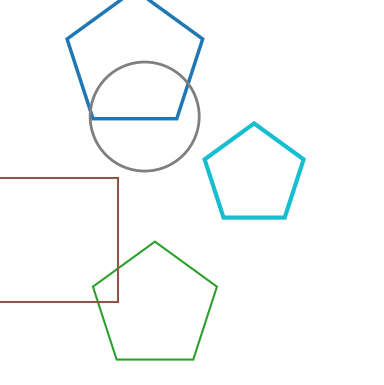[{"shape": "pentagon", "thickness": 2.5, "radius": 0.93, "center": [0.35, 0.841]}, {"shape": "pentagon", "thickness": 1.5, "radius": 0.85, "center": [0.402, 0.203]}, {"shape": "square", "thickness": 1.5, "radius": 0.8, "center": [0.146, 0.377]}, {"shape": "circle", "thickness": 2, "radius": 0.71, "center": [0.376, 0.697]}, {"shape": "pentagon", "thickness": 3, "radius": 0.68, "center": [0.66, 0.544]}]